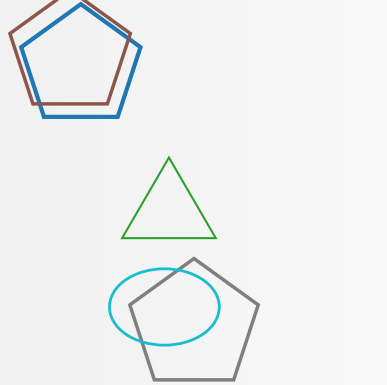[{"shape": "pentagon", "thickness": 3, "radius": 0.81, "center": [0.209, 0.827]}, {"shape": "triangle", "thickness": 1.5, "radius": 0.7, "center": [0.436, 0.451]}, {"shape": "pentagon", "thickness": 2.5, "radius": 0.82, "center": [0.181, 0.862]}, {"shape": "pentagon", "thickness": 2.5, "radius": 0.87, "center": [0.501, 0.154]}, {"shape": "oval", "thickness": 2, "radius": 0.71, "center": [0.424, 0.203]}]